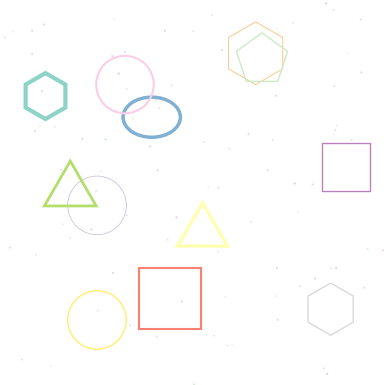[{"shape": "hexagon", "thickness": 3, "radius": 0.3, "center": [0.118, 0.751]}, {"shape": "triangle", "thickness": 2.5, "radius": 0.37, "center": [0.526, 0.398]}, {"shape": "circle", "thickness": 0.5, "radius": 0.38, "center": [0.252, 0.467]}, {"shape": "square", "thickness": 1.5, "radius": 0.4, "center": [0.441, 0.225]}, {"shape": "oval", "thickness": 2.5, "radius": 0.37, "center": [0.394, 0.696]}, {"shape": "hexagon", "thickness": 0.5, "radius": 0.41, "center": [0.664, 0.862]}, {"shape": "triangle", "thickness": 2, "radius": 0.39, "center": [0.183, 0.504]}, {"shape": "circle", "thickness": 1.5, "radius": 0.37, "center": [0.325, 0.78]}, {"shape": "hexagon", "thickness": 1, "radius": 0.34, "center": [0.859, 0.197]}, {"shape": "square", "thickness": 1, "radius": 0.31, "center": [0.898, 0.566]}, {"shape": "pentagon", "thickness": 1, "radius": 0.35, "center": [0.68, 0.845]}, {"shape": "circle", "thickness": 1, "radius": 0.38, "center": [0.252, 0.169]}]